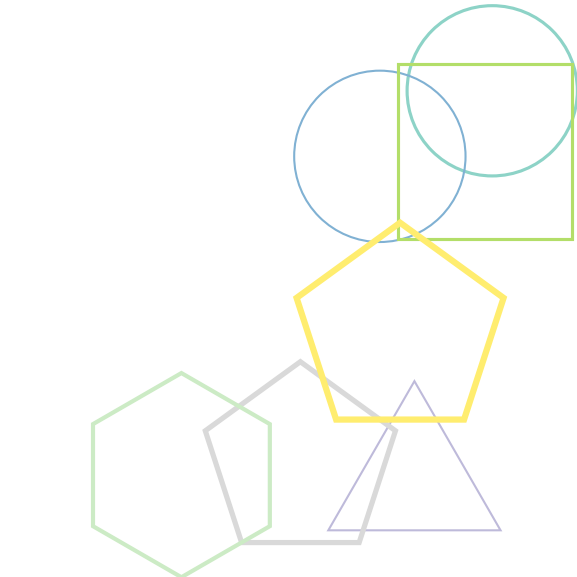[{"shape": "circle", "thickness": 1.5, "radius": 0.74, "center": [0.852, 0.842]}, {"shape": "triangle", "thickness": 1, "radius": 0.86, "center": [0.718, 0.167]}, {"shape": "circle", "thickness": 1, "radius": 0.74, "center": [0.658, 0.728]}, {"shape": "square", "thickness": 1.5, "radius": 0.75, "center": [0.84, 0.737]}, {"shape": "pentagon", "thickness": 2.5, "radius": 0.87, "center": [0.52, 0.2]}, {"shape": "hexagon", "thickness": 2, "radius": 0.88, "center": [0.314, 0.176]}, {"shape": "pentagon", "thickness": 3, "radius": 0.94, "center": [0.693, 0.425]}]